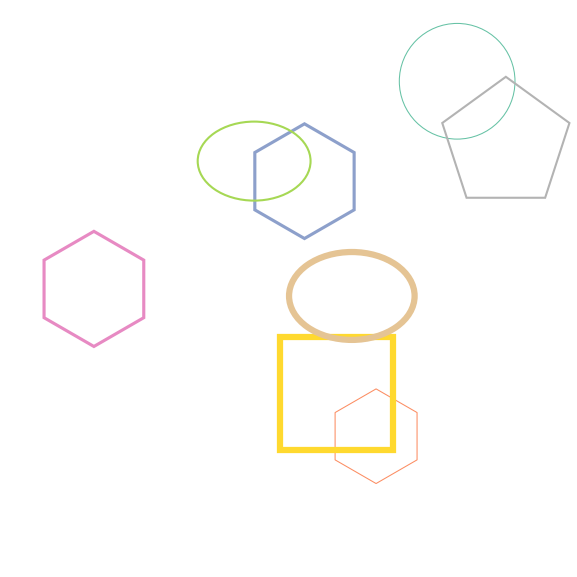[{"shape": "circle", "thickness": 0.5, "radius": 0.5, "center": [0.792, 0.858]}, {"shape": "hexagon", "thickness": 0.5, "radius": 0.41, "center": [0.651, 0.244]}, {"shape": "hexagon", "thickness": 1.5, "radius": 0.5, "center": [0.527, 0.685]}, {"shape": "hexagon", "thickness": 1.5, "radius": 0.5, "center": [0.163, 0.499]}, {"shape": "oval", "thickness": 1, "radius": 0.49, "center": [0.44, 0.72]}, {"shape": "square", "thickness": 3, "radius": 0.49, "center": [0.582, 0.317]}, {"shape": "oval", "thickness": 3, "radius": 0.54, "center": [0.609, 0.487]}, {"shape": "pentagon", "thickness": 1, "radius": 0.58, "center": [0.876, 0.75]}]